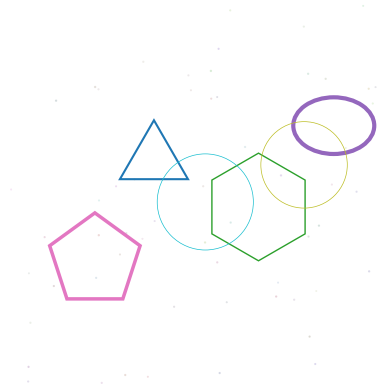[{"shape": "triangle", "thickness": 1.5, "radius": 0.51, "center": [0.4, 0.586]}, {"shape": "hexagon", "thickness": 1, "radius": 0.7, "center": [0.671, 0.462]}, {"shape": "oval", "thickness": 3, "radius": 0.53, "center": [0.867, 0.674]}, {"shape": "pentagon", "thickness": 2.5, "radius": 0.62, "center": [0.246, 0.324]}, {"shape": "circle", "thickness": 0.5, "radius": 0.56, "center": [0.79, 0.572]}, {"shape": "circle", "thickness": 0.5, "radius": 0.62, "center": [0.533, 0.475]}]